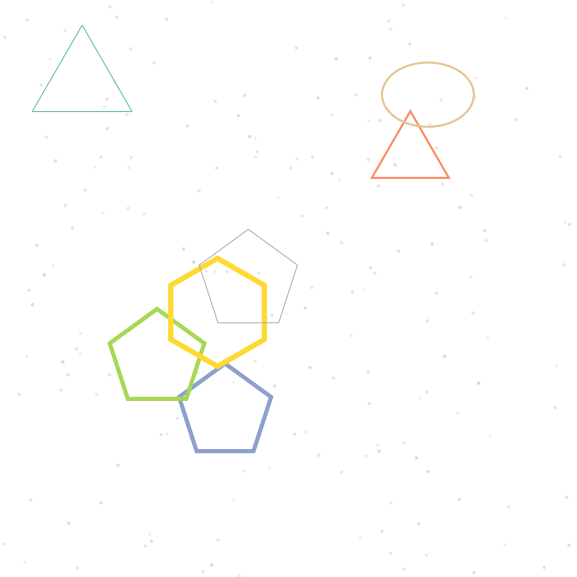[{"shape": "triangle", "thickness": 0.5, "radius": 0.5, "center": [0.142, 0.856]}, {"shape": "triangle", "thickness": 1, "radius": 0.39, "center": [0.711, 0.73]}, {"shape": "pentagon", "thickness": 2, "radius": 0.42, "center": [0.39, 0.286]}, {"shape": "pentagon", "thickness": 2, "radius": 0.43, "center": [0.272, 0.378]}, {"shape": "hexagon", "thickness": 2.5, "radius": 0.47, "center": [0.377, 0.458]}, {"shape": "oval", "thickness": 1, "radius": 0.4, "center": [0.741, 0.835]}, {"shape": "pentagon", "thickness": 0.5, "radius": 0.45, "center": [0.43, 0.513]}]